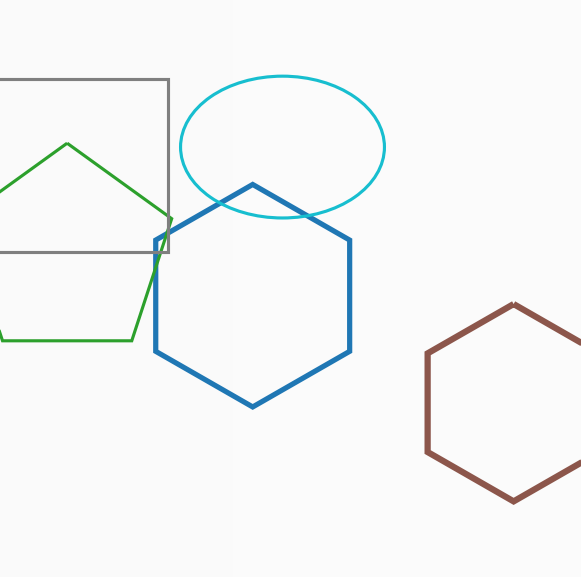[{"shape": "hexagon", "thickness": 2.5, "radius": 0.96, "center": [0.435, 0.487]}, {"shape": "pentagon", "thickness": 1.5, "radius": 0.95, "center": [0.116, 0.562]}, {"shape": "hexagon", "thickness": 3, "radius": 0.85, "center": [0.884, 0.302]}, {"shape": "square", "thickness": 1.5, "radius": 0.75, "center": [0.14, 0.713]}, {"shape": "oval", "thickness": 1.5, "radius": 0.88, "center": [0.486, 0.744]}]